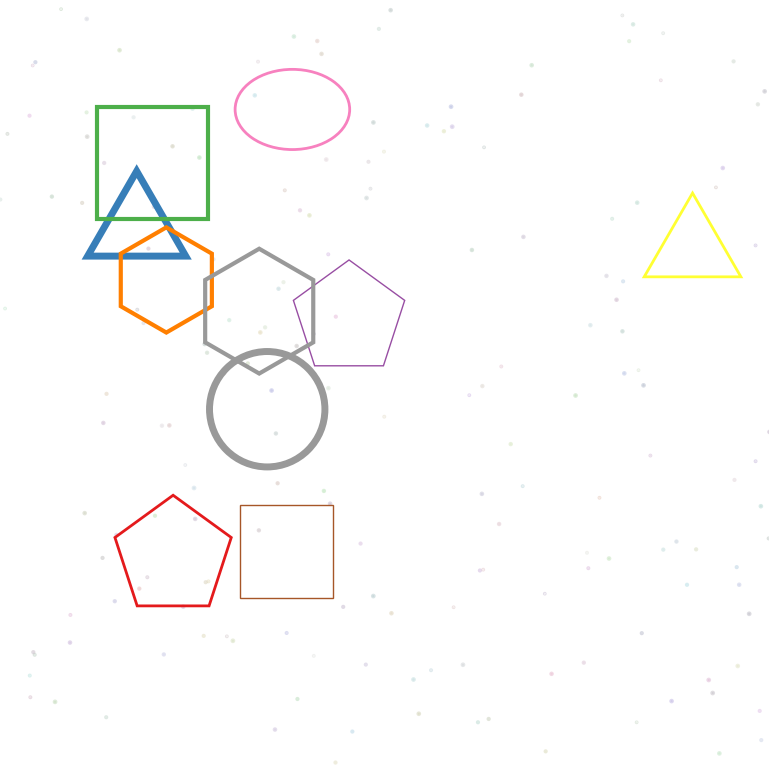[{"shape": "pentagon", "thickness": 1, "radius": 0.4, "center": [0.225, 0.277]}, {"shape": "triangle", "thickness": 2.5, "radius": 0.37, "center": [0.178, 0.704]}, {"shape": "square", "thickness": 1.5, "radius": 0.36, "center": [0.198, 0.789]}, {"shape": "pentagon", "thickness": 0.5, "radius": 0.38, "center": [0.453, 0.586]}, {"shape": "hexagon", "thickness": 1.5, "radius": 0.34, "center": [0.216, 0.636]}, {"shape": "triangle", "thickness": 1, "radius": 0.36, "center": [0.899, 0.677]}, {"shape": "square", "thickness": 0.5, "radius": 0.3, "center": [0.372, 0.284]}, {"shape": "oval", "thickness": 1, "radius": 0.37, "center": [0.38, 0.858]}, {"shape": "hexagon", "thickness": 1.5, "radius": 0.41, "center": [0.337, 0.596]}, {"shape": "circle", "thickness": 2.5, "radius": 0.37, "center": [0.347, 0.469]}]